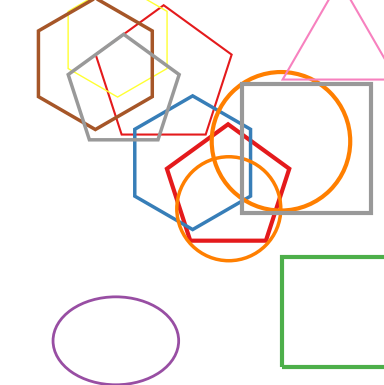[{"shape": "pentagon", "thickness": 3, "radius": 0.84, "center": [0.592, 0.51]}, {"shape": "pentagon", "thickness": 1.5, "radius": 0.93, "center": [0.425, 0.801]}, {"shape": "hexagon", "thickness": 2.5, "radius": 0.87, "center": [0.5, 0.577]}, {"shape": "square", "thickness": 3, "radius": 0.71, "center": [0.874, 0.19]}, {"shape": "oval", "thickness": 2, "radius": 0.82, "center": [0.301, 0.115]}, {"shape": "circle", "thickness": 2.5, "radius": 0.68, "center": [0.594, 0.458]}, {"shape": "circle", "thickness": 3, "radius": 0.9, "center": [0.73, 0.633]}, {"shape": "hexagon", "thickness": 1, "radius": 0.74, "center": [0.305, 0.896]}, {"shape": "hexagon", "thickness": 2.5, "radius": 0.85, "center": [0.248, 0.834]}, {"shape": "triangle", "thickness": 1.5, "radius": 0.85, "center": [0.882, 0.879]}, {"shape": "square", "thickness": 3, "radius": 0.84, "center": [0.795, 0.614]}, {"shape": "pentagon", "thickness": 2.5, "radius": 0.76, "center": [0.321, 0.759]}]